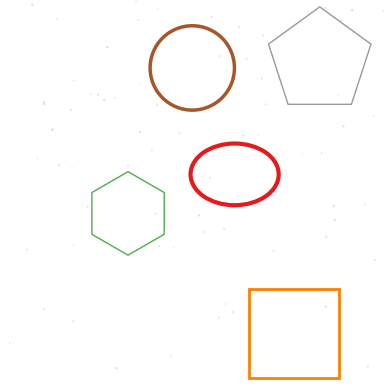[{"shape": "oval", "thickness": 3, "radius": 0.57, "center": [0.609, 0.547]}, {"shape": "hexagon", "thickness": 1, "radius": 0.54, "center": [0.333, 0.446]}, {"shape": "square", "thickness": 2, "radius": 0.58, "center": [0.764, 0.134]}, {"shape": "circle", "thickness": 2.5, "radius": 0.55, "center": [0.499, 0.824]}, {"shape": "pentagon", "thickness": 1, "radius": 0.7, "center": [0.831, 0.842]}]